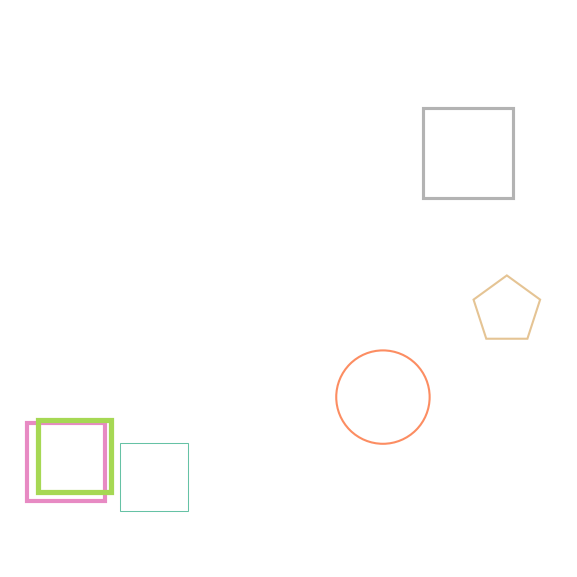[{"shape": "square", "thickness": 0.5, "radius": 0.29, "center": [0.266, 0.173]}, {"shape": "circle", "thickness": 1, "radius": 0.4, "center": [0.663, 0.312]}, {"shape": "square", "thickness": 2, "radius": 0.34, "center": [0.114, 0.199]}, {"shape": "square", "thickness": 2.5, "radius": 0.31, "center": [0.129, 0.209]}, {"shape": "pentagon", "thickness": 1, "radius": 0.3, "center": [0.878, 0.462]}, {"shape": "square", "thickness": 1.5, "radius": 0.39, "center": [0.81, 0.734]}]